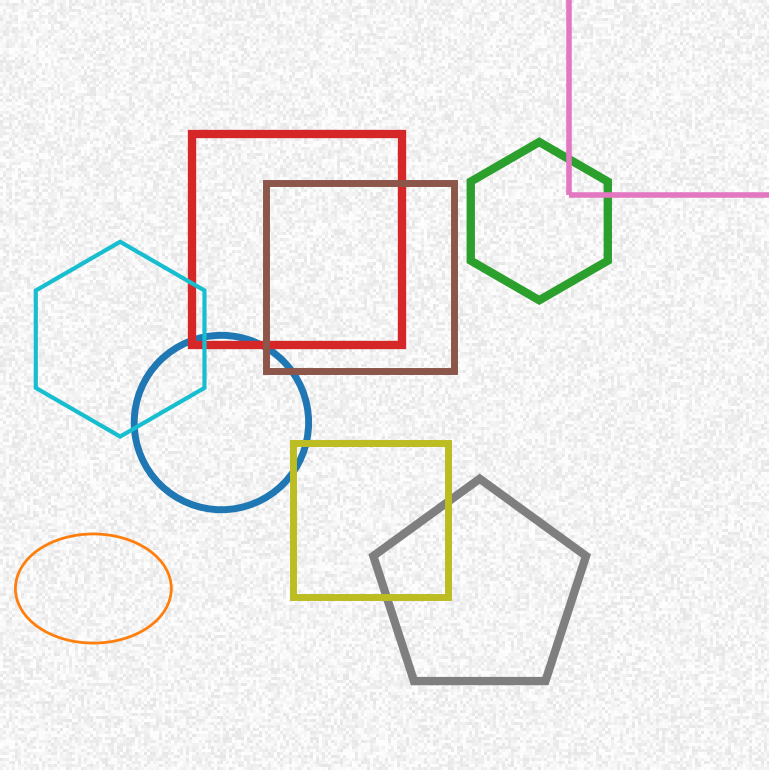[{"shape": "circle", "thickness": 2.5, "radius": 0.57, "center": [0.288, 0.451]}, {"shape": "oval", "thickness": 1, "radius": 0.51, "center": [0.121, 0.236]}, {"shape": "hexagon", "thickness": 3, "radius": 0.51, "center": [0.7, 0.713]}, {"shape": "square", "thickness": 3, "radius": 0.68, "center": [0.386, 0.689]}, {"shape": "square", "thickness": 2.5, "radius": 0.61, "center": [0.467, 0.64]}, {"shape": "square", "thickness": 2, "radius": 0.67, "center": [0.873, 0.881]}, {"shape": "pentagon", "thickness": 3, "radius": 0.73, "center": [0.623, 0.233]}, {"shape": "square", "thickness": 2.5, "radius": 0.5, "center": [0.481, 0.325]}, {"shape": "hexagon", "thickness": 1.5, "radius": 0.63, "center": [0.156, 0.56]}]